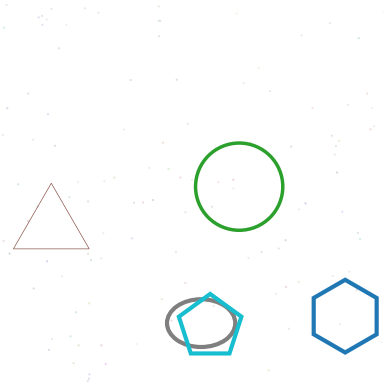[{"shape": "hexagon", "thickness": 3, "radius": 0.47, "center": [0.897, 0.179]}, {"shape": "circle", "thickness": 2.5, "radius": 0.57, "center": [0.621, 0.515]}, {"shape": "triangle", "thickness": 0.5, "radius": 0.57, "center": [0.133, 0.41]}, {"shape": "oval", "thickness": 3, "radius": 0.44, "center": [0.522, 0.161]}, {"shape": "pentagon", "thickness": 3, "radius": 0.43, "center": [0.546, 0.151]}]